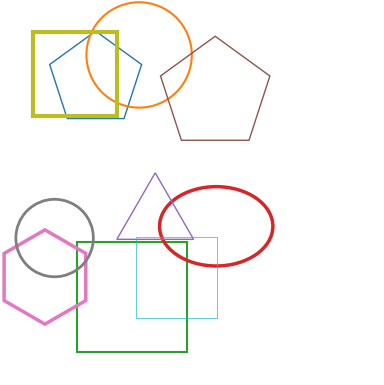[{"shape": "pentagon", "thickness": 1, "radius": 0.63, "center": [0.248, 0.794]}, {"shape": "circle", "thickness": 1.5, "radius": 0.68, "center": [0.361, 0.857]}, {"shape": "square", "thickness": 1.5, "radius": 0.71, "center": [0.343, 0.228]}, {"shape": "oval", "thickness": 2.5, "radius": 0.74, "center": [0.562, 0.412]}, {"shape": "triangle", "thickness": 1, "radius": 0.58, "center": [0.403, 0.436]}, {"shape": "pentagon", "thickness": 1, "radius": 0.75, "center": [0.559, 0.756]}, {"shape": "hexagon", "thickness": 2.5, "radius": 0.61, "center": [0.117, 0.281]}, {"shape": "circle", "thickness": 2, "radius": 0.5, "center": [0.142, 0.382]}, {"shape": "square", "thickness": 3, "radius": 0.55, "center": [0.195, 0.808]}, {"shape": "square", "thickness": 0.5, "radius": 0.52, "center": [0.457, 0.279]}]